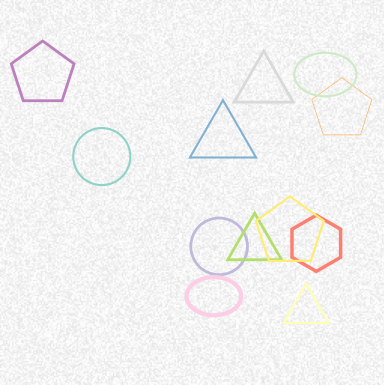[{"shape": "circle", "thickness": 1.5, "radius": 0.37, "center": [0.264, 0.593]}, {"shape": "triangle", "thickness": 1.5, "radius": 0.34, "center": [0.795, 0.195]}, {"shape": "circle", "thickness": 2, "radius": 0.37, "center": [0.569, 0.36]}, {"shape": "hexagon", "thickness": 2.5, "radius": 0.36, "center": [0.822, 0.368]}, {"shape": "triangle", "thickness": 1.5, "radius": 0.5, "center": [0.579, 0.641]}, {"shape": "pentagon", "thickness": 0.5, "radius": 0.41, "center": [0.888, 0.716]}, {"shape": "triangle", "thickness": 2, "radius": 0.4, "center": [0.661, 0.366]}, {"shape": "oval", "thickness": 3, "radius": 0.35, "center": [0.556, 0.231]}, {"shape": "triangle", "thickness": 2, "radius": 0.44, "center": [0.685, 0.779]}, {"shape": "pentagon", "thickness": 2, "radius": 0.43, "center": [0.111, 0.808]}, {"shape": "oval", "thickness": 1.5, "radius": 0.4, "center": [0.845, 0.806]}, {"shape": "pentagon", "thickness": 1.5, "radius": 0.46, "center": [0.753, 0.397]}]